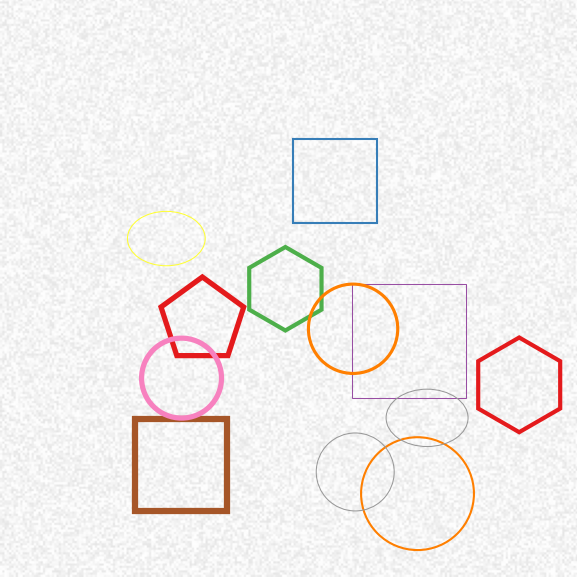[{"shape": "hexagon", "thickness": 2, "radius": 0.41, "center": [0.899, 0.333]}, {"shape": "pentagon", "thickness": 2.5, "radius": 0.38, "center": [0.35, 0.444]}, {"shape": "square", "thickness": 1, "radius": 0.36, "center": [0.58, 0.686]}, {"shape": "hexagon", "thickness": 2, "radius": 0.36, "center": [0.494, 0.499]}, {"shape": "square", "thickness": 0.5, "radius": 0.49, "center": [0.708, 0.408]}, {"shape": "circle", "thickness": 1.5, "radius": 0.39, "center": [0.611, 0.43]}, {"shape": "circle", "thickness": 1, "radius": 0.49, "center": [0.723, 0.144]}, {"shape": "oval", "thickness": 0.5, "radius": 0.34, "center": [0.288, 0.586]}, {"shape": "square", "thickness": 3, "radius": 0.4, "center": [0.314, 0.194]}, {"shape": "circle", "thickness": 2.5, "radius": 0.35, "center": [0.314, 0.344]}, {"shape": "oval", "thickness": 0.5, "radius": 0.35, "center": [0.74, 0.276]}, {"shape": "circle", "thickness": 0.5, "radius": 0.34, "center": [0.615, 0.182]}]